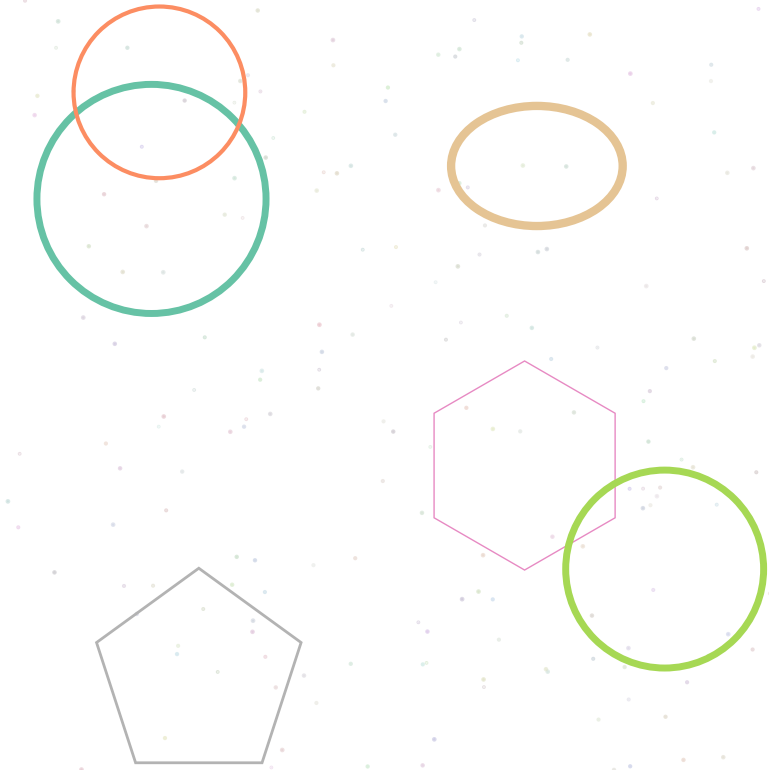[{"shape": "circle", "thickness": 2.5, "radius": 0.74, "center": [0.197, 0.742]}, {"shape": "circle", "thickness": 1.5, "radius": 0.56, "center": [0.207, 0.88]}, {"shape": "hexagon", "thickness": 0.5, "radius": 0.68, "center": [0.681, 0.395]}, {"shape": "circle", "thickness": 2.5, "radius": 0.64, "center": [0.863, 0.261]}, {"shape": "oval", "thickness": 3, "radius": 0.56, "center": [0.697, 0.784]}, {"shape": "pentagon", "thickness": 1, "radius": 0.7, "center": [0.258, 0.122]}]